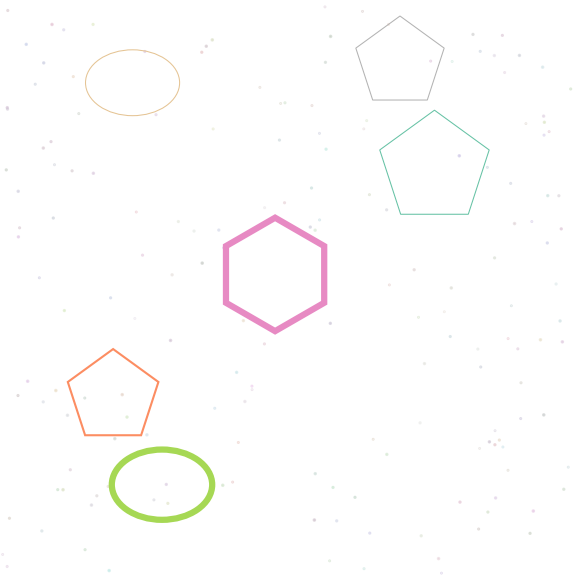[{"shape": "pentagon", "thickness": 0.5, "radius": 0.5, "center": [0.752, 0.709]}, {"shape": "pentagon", "thickness": 1, "radius": 0.41, "center": [0.196, 0.312]}, {"shape": "hexagon", "thickness": 3, "radius": 0.49, "center": [0.476, 0.524]}, {"shape": "oval", "thickness": 3, "radius": 0.43, "center": [0.281, 0.16]}, {"shape": "oval", "thickness": 0.5, "radius": 0.41, "center": [0.23, 0.856]}, {"shape": "pentagon", "thickness": 0.5, "radius": 0.4, "center": [0.693, 0.891]}]